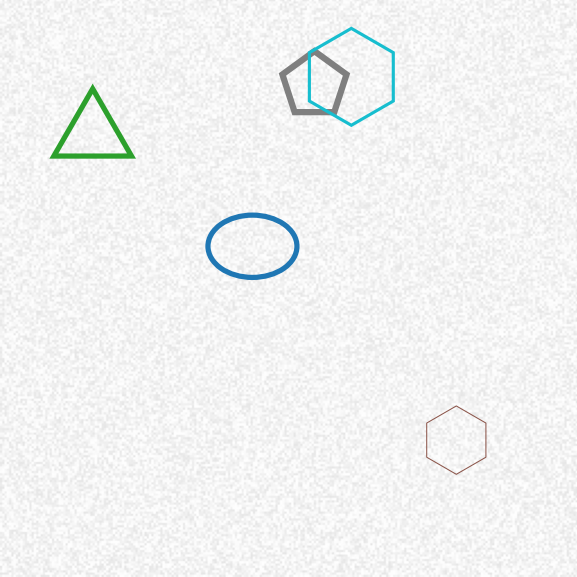[{"shape": "oval", "thickness": 2.5, "radius": 0.39, "center": [0.437, 0.573]}, {"shape": "triangle", "thickness": 2.5, "radius": 0.39, "center": [0.16, 0.768]}, {"shape": "hexagon", "thickness": 0.5, "radius": 0.3, "center": [0.79, 0.237]}, {"shape": "pentagon", "thickness": 3, "radius": 0.29, "center": [0.545, 0.852]}, {"shape": "hexagon", "thickness": 1.5, "radius": 0.42, "center": [0.608, 0.866]}]